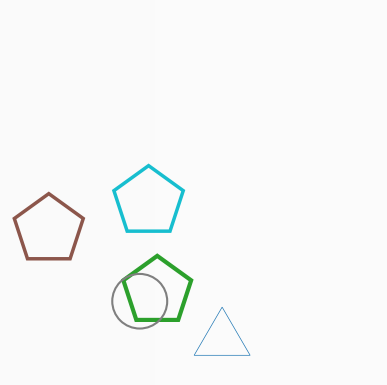[{"shape": "triangle", "thickness": 0.5, "radius": 0.42, "center": [0.573, 0.119]}, {"shape": "pentagon", "thickness": 3, "radius": 0.46, "center": [0.406, 0.243]}, {"shape": "pentagon", "thickness": 2.5, "radius": 0.47, "center": [0.126, 0.404]}, {"shape": "circle", "thickness": 1.5, "radius": 0.35, "center": [0.361, 0.218]}, {"shape": "pentagon", "thickness": 2.5, "radius": 0.47, "center": [0.383, 0.476]}]